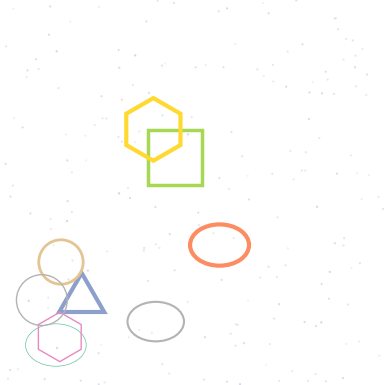[{"shape": "oval", "thickness": 0.5, "radius": 0.39, "center": [0.145, 0.104]}, {"shape": "oval", "thickness": 3, "radius": 0.38, "center": [0.57, 0.364]}, {"shape": "triangle", "thickness": 3, "radius": 0.34, "center": [0.212, 0.223]}, {"shape": "hexagon", "thickness": 1, "radius": 0.32, "center": [0.155, 0.125]}, {"shape": "square", "thickness": 2.5, "radius": 0.35, "center": [0.455, 0.591]}, {"shape": "hexagon", "thickness": 3, "radius": 0.41, "center": [0.398, 0.664]}, {"shape": "circle", "thickness": 2, "radius": 0.29, "center": [0.158, 0.319]}, {"shape": "oval", "thickness": 1.5, "radius": 0.37, "center": [0.405, 0.165]}, {"shape": "circle", "thickness": 1, "radius": 0.33, "center": [0.109, 0.221]}]